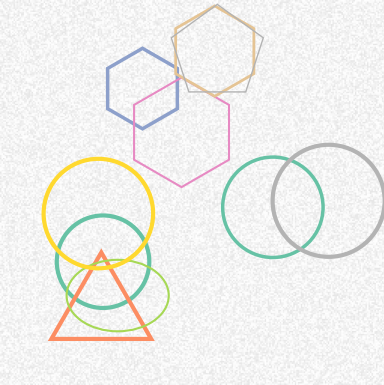[{"shape": "circle", "thickness": 2.5, "radius": 0.65, "center": [0.709, 0.462]}, {"shape": "circle", "thickness": 3, "radius": 0.6, "center": [0.268, 0.32]}, {"shape": "triangle", "thickness": 3, "radius": 0.75, "center": [0.263, 0.195]}, {"shape": "hexagon", "thickness": 2.5, "radius": 0.52, "center": [0.37, 0.77]}, {"shape": "hexagon", "thickness": 1.5, "radius": 0.71, "center": [0.472, 0.656]}, {"shape": "oval", "thickness": 1.5, "radius": 0.66, "center": [0.306, 0.232]}, {"shape": "circle", "thickness": 3, "radius": 0.71, "center": [0.256, 0.445]}, {"shape": "hexagon", "thickness": 2, "radius": 0.59, "center": [0.558, 0.867]}, {"shape": "pentagon", "thickness": 1, "radius": 0.63, "center": [0.564, 0.863]}, {"shape": "circle", "thickness": 3, "radius": 0.73, "center": [0.854, 0.478]}]